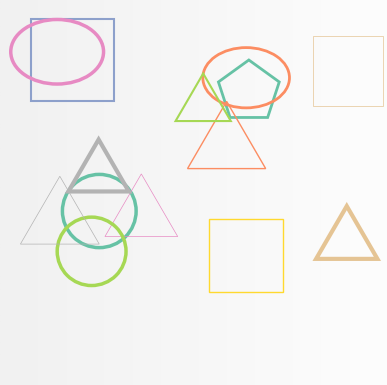[{"shape": "pentagon", "thickness": 2, "radius": 0.41, "center": [0.642, 0.762]}, {"shape": "circle", "thickness": 2.5, "radius": 0.48, "center": [0.256, 0.452]}, {"shape": "triangle", "thickness": 1, "radius": 0.58, "center": [0.585, 0.62]}, {"shape": "oval", "thickness": 2, "radius": 0.56, "center": [0.635, 0.798]}, {"shape": "square", "thickness": 1.5, "radius": 0.53, "center": [0.187, 0.845]}, {"shape": "triangle", "thickness": 0.5, "radius": 0.54, "center": [0.365, 0.44]}, {"shape": "oval", "thickness": 2.5, "radius": 0.6, "center": [0.148, 0.866]}, {"shape": "circle", "thickness": 2.5, "radius": 0.44, "center": [0.236, 0.347]}, {"shape": "triangle", "thickness": 1.5, "radius": 0.41, "center": [0.524, 0.727]}, {"shape": "square", "thickness": 1, "radius": 0.47, "center": [0.635, 0.337]}, {"shape": "square", "thickness": 0.5, "radius": 0.45, "center": [0.898, 0.815]}, {"shape": "triangle", "thickness": 3, "radius": 0.46, "center": [0.895, 0.373]}, {"shape": "triangle", "thickness": 3, "radius": 0.45, "center": [0.254, 0.548]}, {"shape": "triangle", "thickness": 0.5, "radius": 0.59, "center": [0.154, 0.425]}]